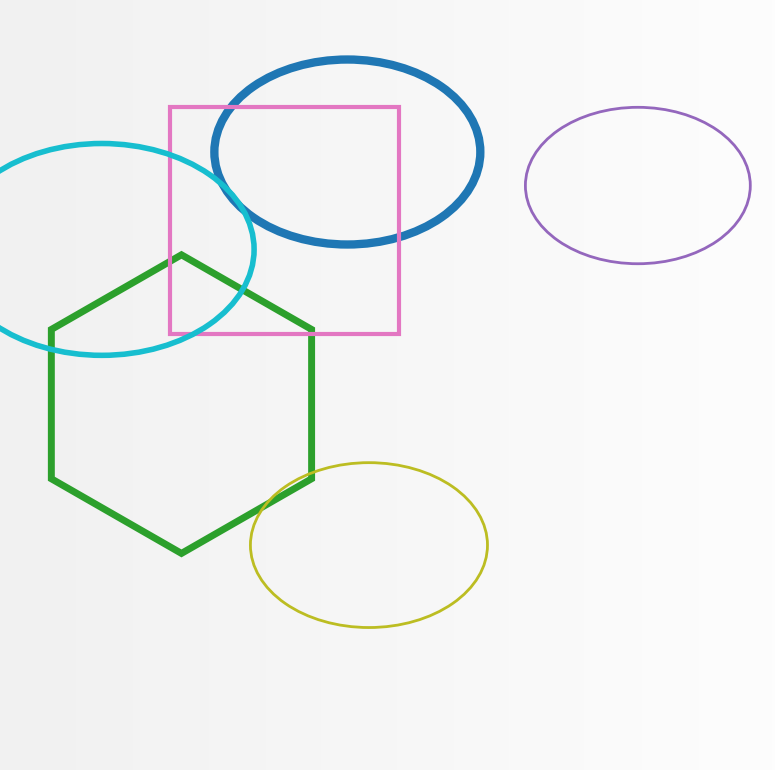[{"shape": "oval", "thickness": 3, "radius": 0.86, "center": [0.448, 0.803]}, {"shape": "hexagon", "thickness": 2.5, "radius": 0.97, "center": [0.234, 0.475]}, {"shape": "oval", "thickness": 1, "radius": 0.73, "center": [0.823, 0.759]}, {"shape": "square", "thickness": 1.5, "radius": 0.74, "center": [0.367, 0.714]}, {"shape": "oval", "thickness": 1, "radius": 0.76, "center": [0.476, 0.292]}, {"shape": "oval", "thickness": 2, "radius": 0.98, "center": [0.131, 0.676]}]